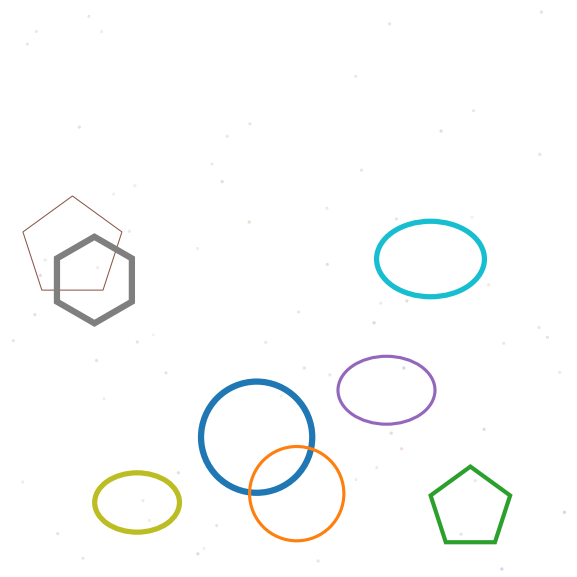[{"shape": "circle", "thickness": 3, "radius": 0.48, "center": [0.444, 0.242]}, {"shape": "circle", "thickness": 1.5, "radius": 0.41, "center": [0.514, 0.144]}, {"shape": "pentagon", "thickness": 2, "radius": 0.36, "center": [0.815, 0.119]}, {"shape": "oval", "thickness": 1.5, "radius": 0.42, "center": [0.669, 0.323]}, {"shape": "pentagon", "thickness": 0.5, "radius": 0.45, "center": [0.125, 0.57]}, {"shape": "hexagon", "thickness": 3, "radius": 0.37, "center": [0.163, 0.514]}, {"shape": "oval", "thickness": 2.5, "radius": 0.37, "center": [0.237, 0.129]}, {"shape": "oval", "thickness": 2.5, "radius": 0.47, "center": [0.745, 0.551]}]